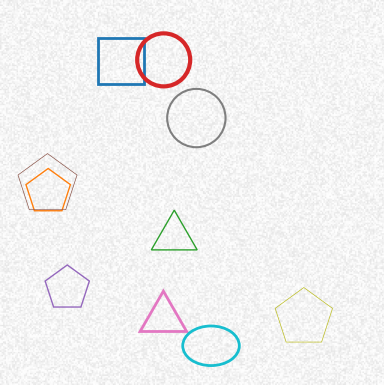[{"shape": "square", "thickness": 2, "radius": 0.3, "center": [0.314, 0.841]}, {"shape": "pentagon", "thickness": 1, "radius": 0.3, "center": [0.125, 0.502]}, {"shape": "triangle", "thickness": 1, "radius": 0.34, "center": [0.453, 0.385]}, {"shape": "circle", "thickness": 3, "radius": 0.34, "center": [0.425, 0.844]}, {"shape": "pentagon", "thickness": 1, "radius": 0.3, "center": [0.175, 0.251]}, {"shape": "pentagon", "thickness": 0.5, "radius": 0.4, "center": [0.123, 0.521]}, {"shape": "triangle", "thickness": 2, "radius": 0.35, "center": [0.424, 0.174]}, {"shape": "circle", "thickness": 1.5, "radius": 0.38, "center": [0.51, 0.693]}, {"shape": "pentagon", "thickness": 0.5, "radius": 0.39, "center": [0.789, 0.175]}, {"shape": "oval", "thickness": 2, "radius": 0.37, "center": [0.548, 0.102]}]